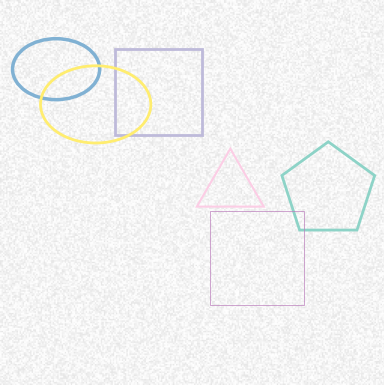[{"shape": "pentagon", "thickness": 2, "radius": 0.63, "center": [0.853, 0.505]}, {"shape": "square", "thickness": 2, "radius": 0.56, "center": [0.412, 0.762]}, {"shape": "oval", "thickness": 2.5, "radius": 0.57, "center": [0.146, 0.82]}, {"shape": "triangle", "thickness": 1.5, "radius": 0.5, "center": [0.598, 0.514]}, {"shape": "square", "thickness": 0.5, "radius": 0.61, "center": [0.668, 0.329]}, {"shape": "oval", "thickness": 2, "radius": 0.72, "center": [0.248, 0.729]}]